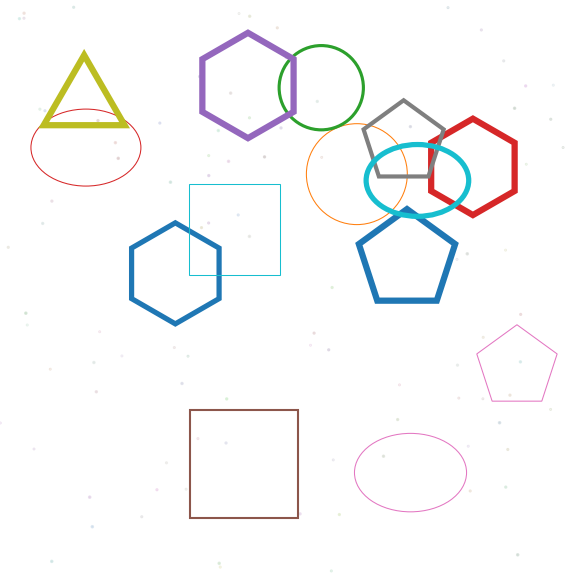[{"shape": "hexagon", "thickness": 2.5, "radius": 0.44, "center": [0.304, 0.526]}, {"shape": "pentagon", "thickness": 3, "radius": 0.44, "center": [0.705, 0.549]}, {"shape": "circle", "thickness": 0.5, "radius": 0.44, "center": [0.618, 0.698]}, {"shape": "circle", "thickness": 1.5, "radius": 0.36, "center": [0.556, 0.847]}, {"shape": "oval", "thickness": 0.5, "radius": 0.48, "center": [0.149, 0.744]}, {"shape": "hexagon", "thickness": 3, "radius": 0.42, "center": [0.819, 0.71]}, {"shape": "hexagon", "thickness": 3, "radius": 0.46, "center": [0.429, 0.851]}, {"shape": "square", "thickness": 1, "radius": 0.47, "center": [0.423, 0.196]}, {"shape": "oval", "thickness": 0.5, "radius": 0.49, "center": [0.711, 0.181]}, {"shape": "pentagon", "thickness": 0.5, "radius": 0.37, "center": [0.895, 0.364]}, {"shape": "pentagon", "thickness": 2, "radius": 0.36, "center": [0.699, 0.753]}, {"shape": "triangle", "thickness": 3, "radius": 0.4, "center": [0.146, 0.823]}, {"shape": "oval", "thickness": 2.5, "radius": 0.44, "center": [0.723, 0.687]}, {"shape": "square", "thickness": 0.5, "radius": 0.39, "center": [0.405, 0.602]}]